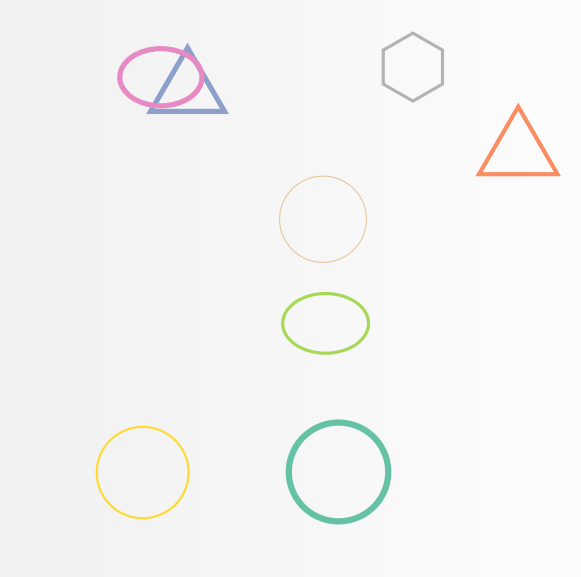[{"shape": "circle", "thickness": 3, "radius": 0.43, "center": [0.582, 0.182]}, {"shape": "triangle", "thickness": 2, "radius": 0.39, "center": [0.892, 0.736]}, {"shape": "triangle", "thickness": 2.5, "radius": 0.37, "center": [0.323, 0.843]}, {"shape": "oval", "thickness": 2.5, "radius": 0.35, "center": [0.277, 0.865]}, {"shape": "oval", "thickness": 1.5, "radius": 0.37, "center": [0.56, 0.439]}, {"shape": "circle", "thickness": 1, "radius": 0.4, "center": [0.245, 0.181]}, {"shape": "circle", "thickness": 0.5, "radius": 0.37, "center": [0.556, 0.62]}, {"shape": "hexagon", "thickness": 1.5, "radius": 0.29, "center": [0.71, 0.883]}]